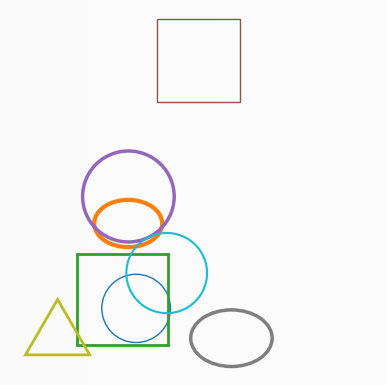[{"shape": "circle", "thickness": 1, "radius": 0.44, "center": [0.351, 0.199]}, {"shape": "oval", "thickness": 3, "radius": 0.44, "center": [0.331, 0.42]}, {"shape": "square", "thickness": 2, "radius": 0.59, "center": [0.316, 0.221]}, {"shape": "circle", "thickness": 2.5, "radius": 0.59, "center": [0.331, 0.49]}, {"shape": "square", "thickness": 1, "radius": 0.54, "center": [0.512, 0.843]}, {"shape": "oval", "thickness": 2.5, "radius": 0.53, "center": [0.597, 0.122]}, {"shape": "triangle", "thickness": 2, "radius": 0.48, "center": [0.149, 0.126]}, {"shape": "circle", "thickness": 1.5, "radius": 0.52, "center": [0.43, 0.291]}]